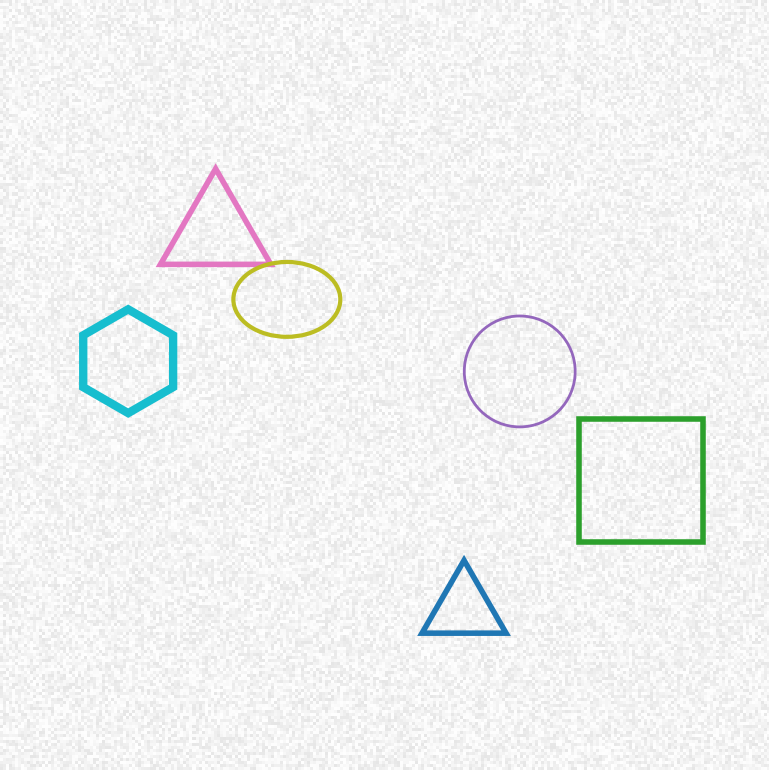[{"shape": "triangle", "thickness": 2, "radius": 0.32, "center": [0.603, 0.209]}, {"shape": "square", "thickness": 2, "radius": 0.4, "center": [0.832, 0.376]}, {"shape": "circle", "thickness": 1, "radius": 0.36, "center": [0.675, 0.518]}, {"shape": "triangle", "thickness": 2, "radius": 0.41, "center": [0.28, 0.698]}, {"shape": "oval", "thickness": 1.5, "radius": 0.35, "center": [0.373, 0.611]}, {"shape": "hexagon", "thickness": 3, "radius": 0.34, "center": [0.166, 0.531]}]